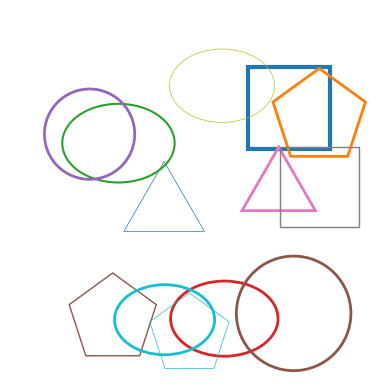[{"shape": "square", "thickness": 3, "radius": 0.53, "center": [0.751, 0.719]}, {"shape": "triangle", "thickness": 0.5, "radius": 0.6, "center": [0.426, 0.46]}, {"shape": "pentagon", "thickness": 2, "radius": 0.63, "center": [0.829, 0.696]}, {"shape": "oval", "thickness": 1.5, "radius": 0.73, "center": [0.308, 0.628]}, {"shape": "oval", "thickness": 2, "radius": 0.7, "center": [0.583, 0.172]}, {"shape": "circle", "thickness": 2, "radius": 0.59, "center": [0.233, 0.652]}, {"shape": "circle", "thickness": 2, "radius": 0.74, "center": [0.763, 0.186]}, {"shape": "pentagon", "thickness": 1, "radius": 0.59, "center": [0.293, 0.172]}, {"shape": "triangle", "thickness": 2, "radius": 0.55, "center": [0.724, 0.508]}, {"shape": "square", "thickness": 1, "radius": 0.51, "center": [0.831, 0.514]}, {"shape": "oval", "thickness": 0.5, "radius": 0.68, "center": [0.577, 0.777]}, {"shape": "pentagon", "thickness": 0.5, "radius": 0.54, "center": [0.492, 0.131]}, {"shape": "oval", "thickness": 2, "radius": 0.65, "center": [0.427, 0.17]}]